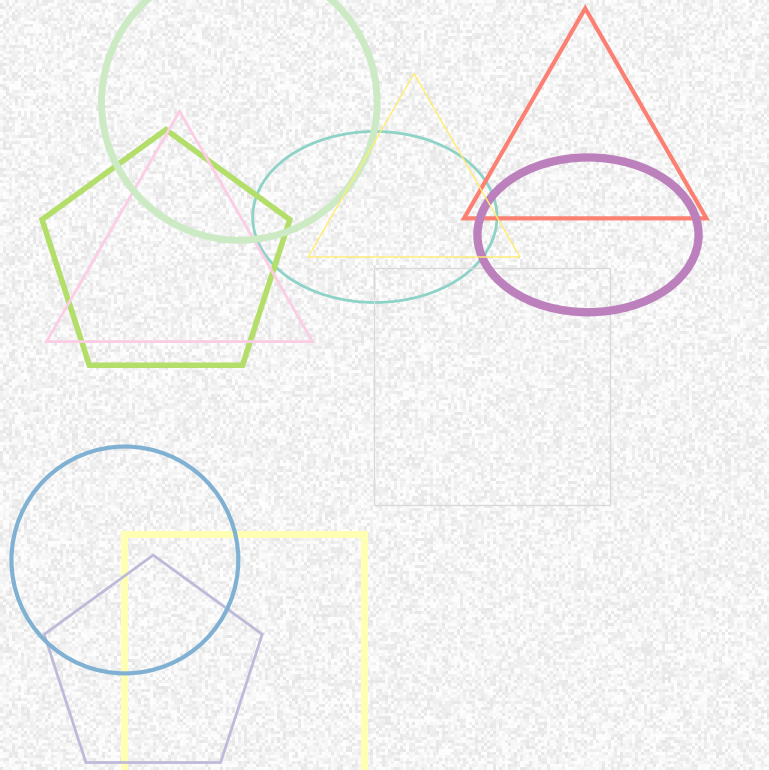[{"shape": "oval", "thickness": 1, "radius": 0.79, "center": [0.487, 0.718]}, {"shape": "square", "thickness": 2.5, "radius": 0.78, "center": [0.317, 0.15]}, {"shape": "pentagon", "thickness": 1, "radius": 0.74, "center": [0.199, 0.13]}, {"shape": "triangle", "thickness": 1.5, "radius": 0.91, "center": [0.76, 0.807]}, {"shape": "circle", "thickness": 1.5, "radius": 0.74, "center": [0.162, 0.273]}, {"shape": "pentagon", "thickness": 2, "radius": 0.85, "center": [0.215, 0.662]}, {"shape": "triangle", "thickness": 1, "radius": 1.0, "center": [0.233, 0.656]}, {"shape": "square", "thickness": 0.5, "radius": 0.77, "center": [0.639, 0.498]}, {"shape": "oval", "thickness": 3, "radius": 0.72, "center": [0.764, 0.695]}, {"shape": "circle", "thickness": 2.5, "radius": 0.9, "center": [0.311, 0.867]}, {"shape": "triangle", "thickness": 0.5, "radius": 0.79, "center": [0.538, 0.746]}]